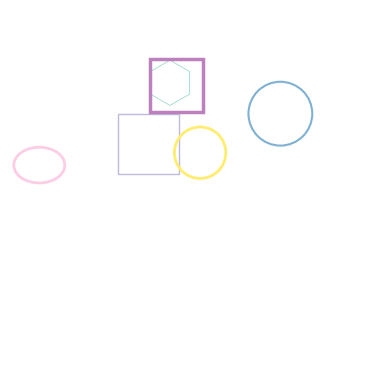[{"shape": "hexagon", "thickness": 0.5, "radius": 0.29, "center": [0.442, 0.785]}, {"shape": "square", "thickness": 1, "radius": 0.4, "center": [0.385, 0.626]}, {"shape": "circle", "thickness": 1.5, "radius": 0.41, "center": [0.728, 0.705]}, {"shape": "oval", "thickness": 2, "radius": 0.33, "center": [0.102, 0.571]}, {"shape": "square", "thickness": 2.5, "radius": 0.35, "center": [0.458, 0.777]}, {"shape": "circle", "thickness": 2, "radius": 0.33, "center": [0.52, 0.603]}]